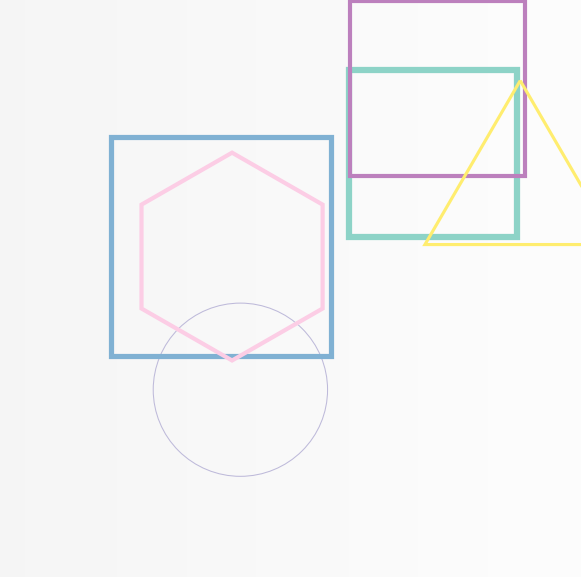[{"shape": "square", "thickness": 3, "radius": 0.72, "center": [0.745, 0.733]}, {"shape": "circle", "thickness": 0.5, "radius": 0.75, "center": [0.414, 0.324]}, {"shape": "square", "thickness": 2.5, "radius": 0.95, "center": [0.38, 0.572]}, {"shape": "hexagon", "thickness": 2, "radius": 0.9, "center": [0.399, 0.555]}, {"shape": "square", "thickness": 2, "radius": 0.75, "center": [0.753, 0.846]}, {"shape": "triangle", "thickness": 1.5, "radius": 0.95, "center": [0.895, 0.67]}]